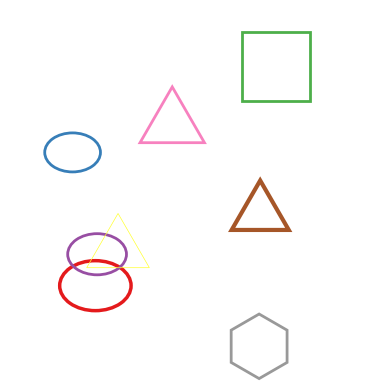[{"shape": "oval", "thickness": 2.5, "radius": 0.46, "center": [0.248, 0.258]}, {"shape": "oval", "thickness": 2, "radius": 0.36, "center": [0.189, 0.604]}, {"shape": "square", "thickness": 2, "radius": 0.44, "center": [0.717, 0.827]}, {"shape": "oval", "thickness": 2, "radius": 0.38, "center": [0.252, 0.34]}, {"shape": "triangle", "thickness": 0.5, "radius": 0.47, "center": [0.307, 0.352]}, {"shape": "triangle", "thickness": 3, "radius": 0.43, "center": [0.676, 0.446]}, {"shape": "triangle", "thickness": 2, "radius": 0.48, "center": [0.447, 0.678]}, {"shape": "hexagon", "thickness": 2, "radius": 0.42, "center": [0.673, 0.101]}]